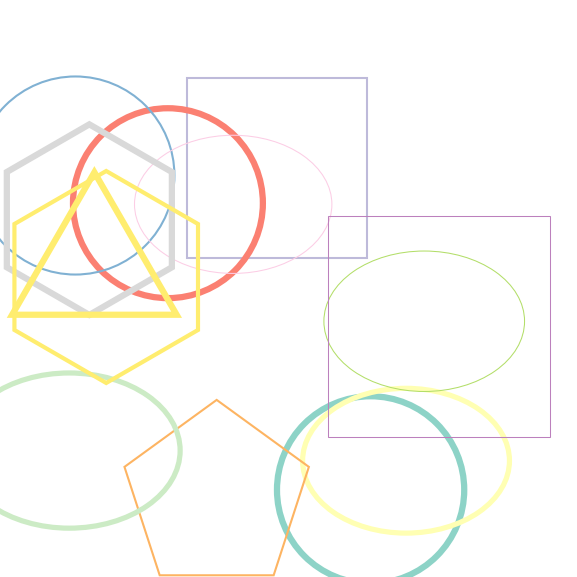[{"shape": "circle", "thickness": 3, "radius": 0.81, "center": [0.642, 0.151]}, {"shape": "oval", "thickness": 2.5, "radius": 0.9, "center": [0.703, 0.201]}, {"shape": "square", "thickness": 1, "radius": 0.78, "center": [0.48, 0.709]}, {"shape": "circle", "thickness": 3, "radius": 0.82, "center": [0.291, 0.647]}, {"shape": "circle", "thickness": 1, "radius": 0.86, "center": [0.131, 0.695]}, {"shape": "pentagon", "thickness": 1, "radius": 0.84, "center": [0.375, 0.139]}, {"shape": "oval", "thickness": 0.5, "radius": 0.87, "center": [0.735, 0.443]}, {"shape": "oval", "thickness": 0.5, "radius": 0.85, "center": [0.404, 0.645]}, {"shape": "hexagon", "thickness": 3, "radius": 0.82, "center": [0.155, 0.619]}, {"shape": "square", "thickness": 0.5, "radius": 0.96, "center": [0.76, 0.434]}, {"shape": "oval", "thickness": 2.5, "radius": 0.96, "center": [0.12, 0.219]}, {"shape": "hexagon", "thickness": 2, "radius": 0.92, "center": [0.184, 0.519]}, {"shape": "triangle", "thickness": 3, "radius": 0.82, "center": [0.163, 0.536]}]